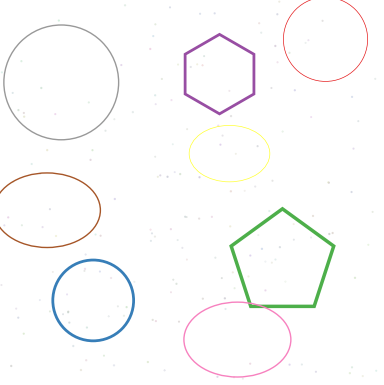[{"shape": "circle", "thickness": 0.5, "radius": 0.55, "center": [0.846, 0.898]}, {"shape": "circle", "thickness": 2, "radius": 0.52, "center": [0.242, 0.22]}, {"shape": "pentagon", "thickness": 2.5, "radius": 0.7, "center": [0.734, 0.318]}, {"shape": "hexagon", "thickness": 2, "radius": 0.52, "center": [0.57, 0.807]}, {"shape": "oval", "thickness": 0.5, "radius": 0.52, "center": [0.596, 0.601]}, {"shape": "oval", "thickness": 1, "radius": 0.69, "center": [0.122, 0.454]}, {"shape": "oval", "thickness": 1, "radius": 0.69, "center": [0.617, 0.118]}, {"shape": "circle", "thickness": 1, "radius": 0.75, "center": [0.159, 0.786]}]